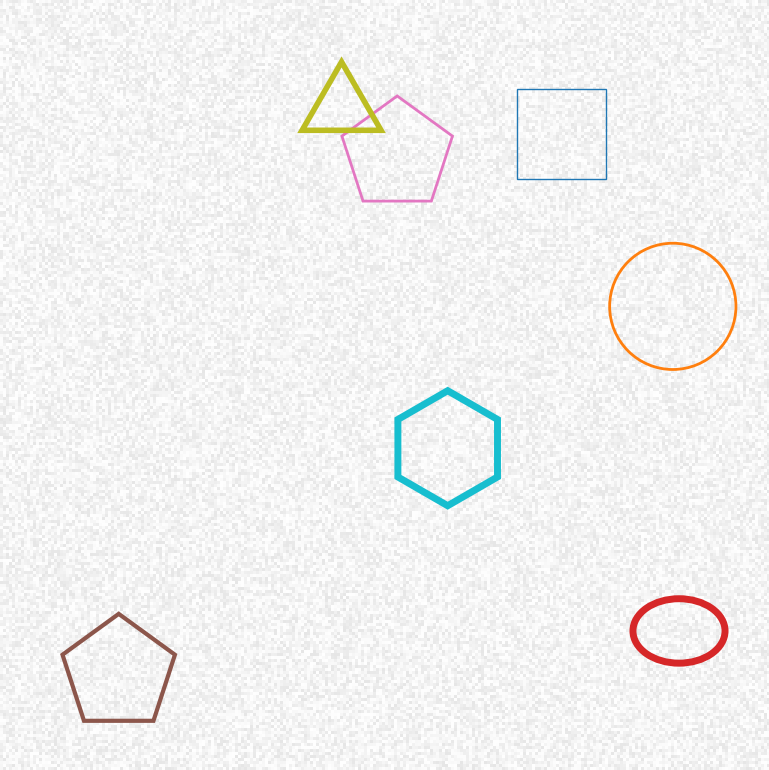[{"shape": "square", "thickness": 0.5, "radius": 0.29, "center": [0.729, 0.826]}, {"shape": "circle", "thickness": 1, "radius": 0.41, "center": [0.874, 0.602]}, {"shape": "oval", "thickness": 2.5, "radius": 0.3, "center": [0.882, 0.181]}, {"shape": "pentagon", "thickness": 1.5, "radius": 0.38, "center": [0.154, 0.126]}, {"shape": "pentagon", "thickness": 1, "radius": 0.38, "center": [0.516, 0.8]}, {"shape": "triangle", "thickness": 2, "radius": 0.3, "center": [0.444, 0.86]}, {"shape": "hexagon", "thickness": 2.5, "radius": 0.37, "center": [0.581, 0.418]}]